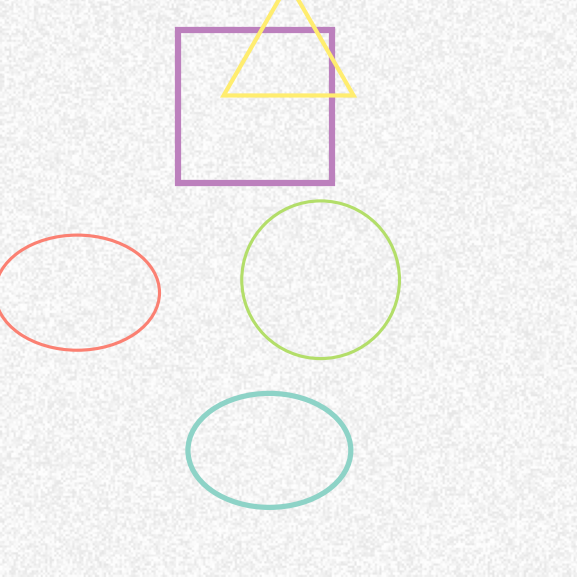[{"shape": "oval", "thickness": 2.5, "radius": 0.71, "center": [0.466, 0.219]}, {"shape": "oval", "thickness": 1.5, "radius": 0.71, "center": [0.134, 0.492]}, {"shape": "circle", "thickness": 1.5, "radius": 0.68, "center": [0.555, 0.515]}, {"shape": "square", "thickness": 3, "radius": 0.67, "center": [0.442, 0.815]}, {"shape": "triangle", "thickness": 2, "radius": 0.65, "center": [0.5, 0.899]}]